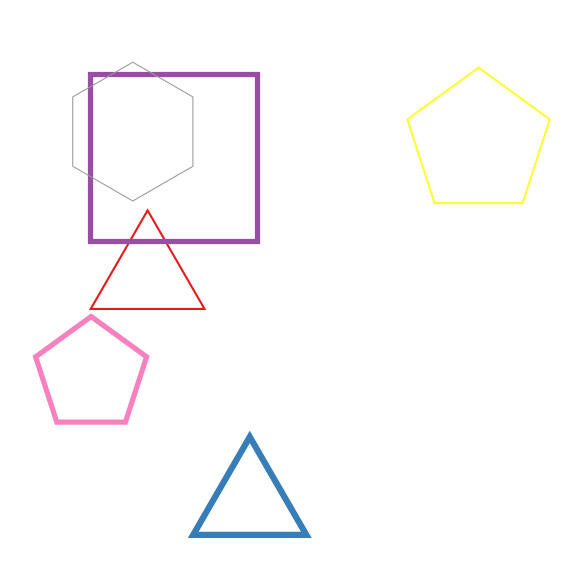[{"shape": "triangle", "thickness": 1, "radius": 0.57, "center": [0.256, 0.521]}, {"shape": "triangle", "thickness": 3, "radius": 0.57, "center": [0.433, 0.129]}, {"shape": "square", "thickness": 2.5, "radius": 0.72, "center": [0.301, 0.726]}, {"shape": "pentagon", "thickness": 1, "radius": 0.65, "center": [0.829, 0.752]}, {"shape": "pentagon", "thickness": 2.5, "radius": 0.51, "center": [0.158, 0.35]}, {"shape": "hexagon", "thickness": 0.5, "radius": 0.6, "center": [0.23, 0.771]}]